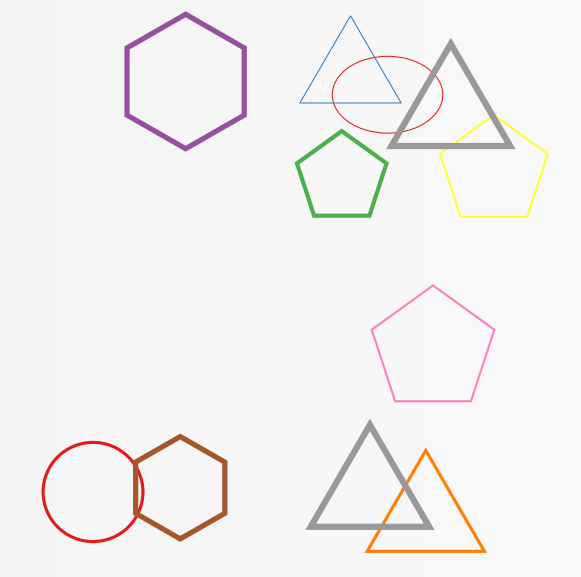[{"shape": "circle", "thickness": 1.5, "radius": 0.43, "center": [0.16, 0.147]}, {"shape": "oval", "thickness": 0.5, "radius": 0.48, "center": [0.667, 0.835]}, {"shape": "triangle", "thickness": 0.5, "radius": 0.5, "center": [0.603, 0.871]}, {"shape": "pentagon", "thickness": 2, "radius": 0.4, "center": [0.588, 0.691]}, {"shape": "hexagon", "thickness": 2.5, "radius": 0.58, "center": [0.319, 0.858]}, {"shape": "triangle", "thickness": 1.5, "radius": 0.58, "center": [0.733, 0.103]}, {"shape": "pentagon", "thickness": 1, "radius": 0.49, "center": [0.85, 0.703]}, {"shape": "hexagon", "thickness": 2.5, "radius": 0.44, "center": [0.31, 0.155]}, {"shape": "pentagon", "thickness": 1, "radius": 0.55, "center": [0.745, 0.394]}, {"shape": "triangle", "thickness": 3, "radius": 0.59, "center": [0.636, 0.146]}, {"shape": "triangle", "thickness": 3, "radius": 0.59, "center": [0.776, 0.805]}]